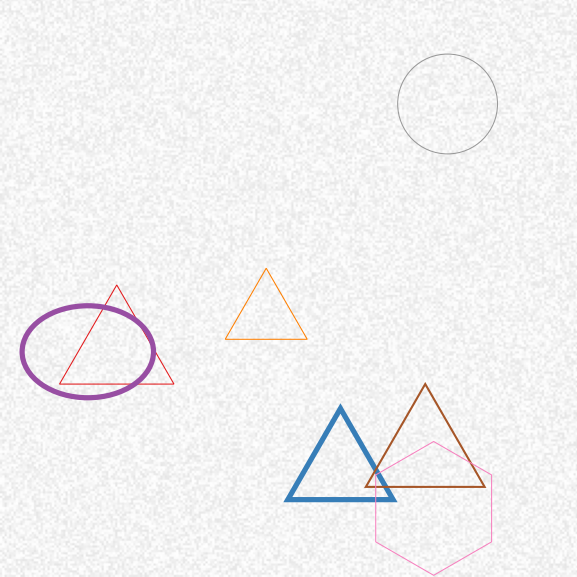[{"shape": "triangle", "thickness": 0.5, "radius": 0.57, "center": [0.202, 0.391]}, {"shape": "triangle", "thickness": 2.5, "radius": 0.53, "center": [0.59, 0.187]}, {"shape": "oval", "thickness": 2.5, "radius": 0.57, "center": [0.152, 0.39]}, {"shape": "triangle", "thickness": 0.5, "radius": 0.41, "center": [0.461, 0.453]}, {"shape": "triangle", "thickness": 1, "radius": 0.59, "center": [0.736, 0.215]}, {"shape": "hexagon", "thickness": 0.5, "radius": 0.58, "center": [0.751, 0.119]}, {"shape": "circle", "thickness": 0.5, "radius": 0.43, "center": [0.775, 0.819]}]